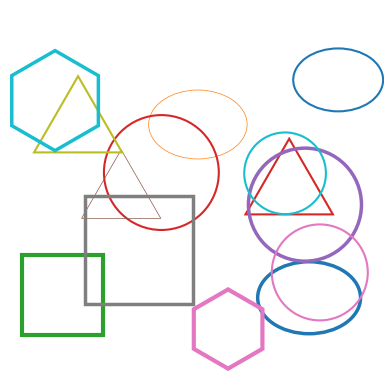[{"shape": "oval", "thickness": 2.5, "radius": 0.67, "center": [0.803, 0.227]}, {"shape": "oval", "thickness": 1.5, "radius": 0.58, "center": [0.878, 0.792]}, {"shape": "oval", "thickness": 0.5, "radius": 0.64, "center": [0.514, 0.677]}, {"shape": "square", "thickness": 3, "radius": 0.52, "center": [0.162, 0.233]}, {"shape": "circle", "thickness": 1.5, "radius": 0.75, "center": [0.419, 0.552]}, {"shape": "triangle", "thickness": 1.5, "radius": 0.66, "center": [0.751, 0.509]}, {"shape": "circle", "thickness": 2.5, "radius": 0.73, "center": [0.792, 0.468]}, {"shape": "triangle", "thickness": 0.5, "radius": 0.59, "center": [0.315, 0.492]}, {"shape": "hexagon", "thickness": 3, "radius": 0.51, "center": [0.593, 0.145]}, {"shape": "circle", "thickness": 1.5, "radius": 0.62, "center": [0.831, 0.292]}, {"shape": "square", "thickness": 2.5, "radius": 0.7, "center": [0.362, 0.351]}, {"shape": "triangle", "thickness": 1.5, "radius": 0.66, "center": [0.203, 0.67]}, {"shape": "circle", "thickness": 1.5, "radius": 0.53, "center": [0.74, 0.55]}, {"shape": "hexagon", "thickness": 2.5, "radius": 0.65, "center": [0.143, 0.739]}]